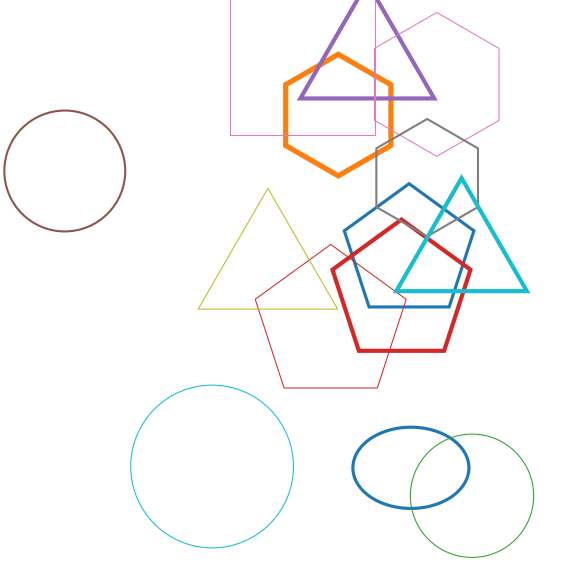[{"shape": "pentagon", "thickness": 1.5, "radius": 0.59, "center": [0.708, 0.563]}, {"shape": "oval", "thickness": 1.5, "radius": 0.5, "center": [0.712, 0.189]}, {"shape": "hexagon", "thickness": 2.5, "radius": 0.53, "center": [0.586, 0.8]}, {"shape": "circle", "thickness": 0.5, "radius": 0.53, "center": [0.817, 0.141]}, {"shape": "pentagon", "thickness": 2, "radius": 0.63, "center": [0.695, 0.493]}, {"shape": "pentagon", "thickness": 0.5, "radius": 0.69, "center": [0.573, 0.438]}, {"shape": "triangle", "thickness": 2, "radius": 0.67, "center": [0.636, 0.896]}, {"shape": "circle", "thickness": 1, "radius": 0.52, "center": [0.112, 0.703]}, {"shape": "hexagon", "thickness": 0.5, "radius": 0.62, "center": [0.756, 0.853]}, {"shape": "square", "thickness": 0.5, "radius": 0.63, "center": [0.524, 0.892]}, {"shape": "hexagon", "thickness": 1, "radius": 0.51, "center": [0.74, 0.691]}, {"shape": "triangle", "thickness": 0.5, "radius": 0.7, "center": [0.464, 0.534]}, {"shape": "circle", "thickness": 0.5, "radius": 0.7, "center": [0.367, 0.191]}, {"shape": "triangle", "thickness": 2, "radius": 0.65, "center": [0.799, 0.56]}]